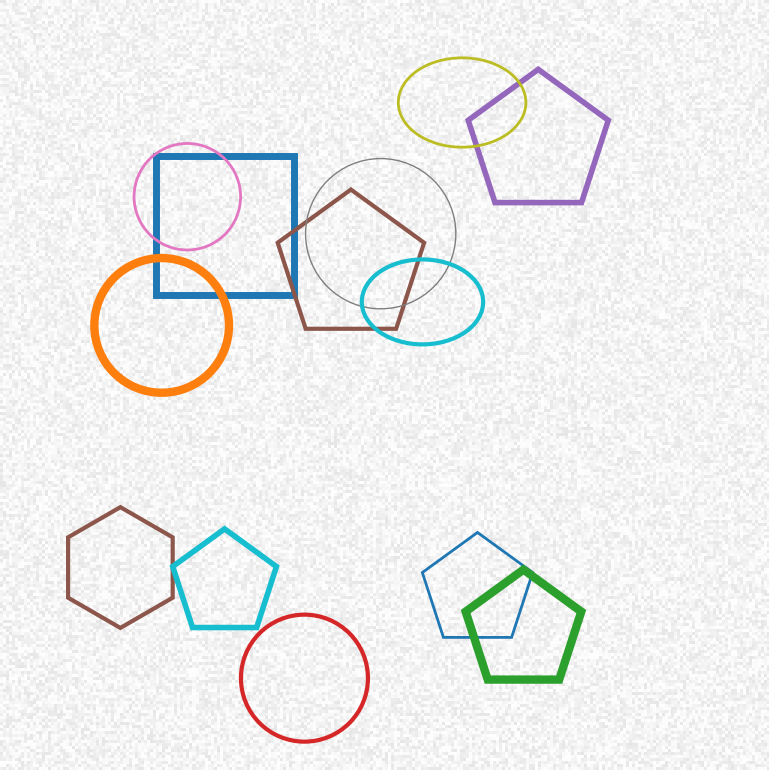[{"shape": "pentagon", "thickness": 1, "radius": 0.38, "center": [0.62, 0.233]}, {"shape": "square", "thickness": 2.5, "radius": 0.45, "center": [0.292, 0.707]}, {"shape": "circle", "thickness": 3, "radius": 0.44, "center": [0.21, 0.577]}, {"shape": "pentagon", "thickness": 3, "radius": 0.39, "center": [0.68, 0.181]}, {"shape": "circle", "thickness": 1.5, "radius": 0.41, "center": [0.395, 0.119]}, {"shape": "pentagon", "thickness": 2, "radius": 0.48, "center": [0.699, 0.814]}, {"shape": "pentagon", "thickness": 1.5, "radius": 0.5, "center": [0.456, 0.654]}, {"shape": "hexagon", "thickness": 1.5, "radius": 0.39, "center": [0.156, 0.263]}, {"shape": "circle", "thickness": 1, "radius": 0.35, "center": [0.243, 0.745]}, {"shape": "circle", "thickness": 0.5, "radius": 0.49, "center": [0.494, 0.697]}, {"shape": "oval", "thickness": 1, "radius": 0.41, "center": [0.6, 0.867]}, {"shape": "oval", "thickness": 1.5, "radius": 0.39, "center": [0.549, 0.608]}, {"shape": "pentagon", "thickness": 2, "radius": 0.35, "center": [0.292, 0.242]}]